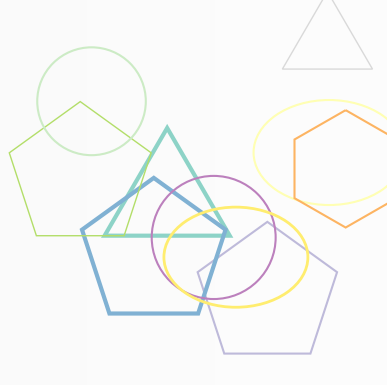[{"shape": "triangle", "thickness": 3, "radius": 0.93, "center": [0.431, 0.481]}, {"shape": "oval", "thickness": 1.5, "radius": 0.97, "center": [0.849, 0.604]}, {"shape": "pentagon", "thickness": 1.5, "radius": 0.95, "center": [0.69, 0.235]}, {"shape": "pentagon", "thickness": 3, "radius": 0.97, "center": [0.397, 0.343]}, {"shape": "hexagon", "thickness": 1.5, "radius": 0.76, "center": [0.892, 0.561]}, {"shape": "pentagon", "thickness": 1, "radius": 0.96, "center": [0.207, 0.544]}, {"shape": "triangle", "thickness": 1, "radius": 0.67, "center": [0.845, 0.888]}, {"shape": "circle", "thickness": 1.5, "radius": 0.8, "center": [0.551, 0.383]}, {"shape": "circle", "thickness": 1.5, "radius": 0.7, "center": [0.236, 0.737]}, {"shape": "oval", "thickness": 2, "radius": 0.93, "center": [0.609, 0.332]}]